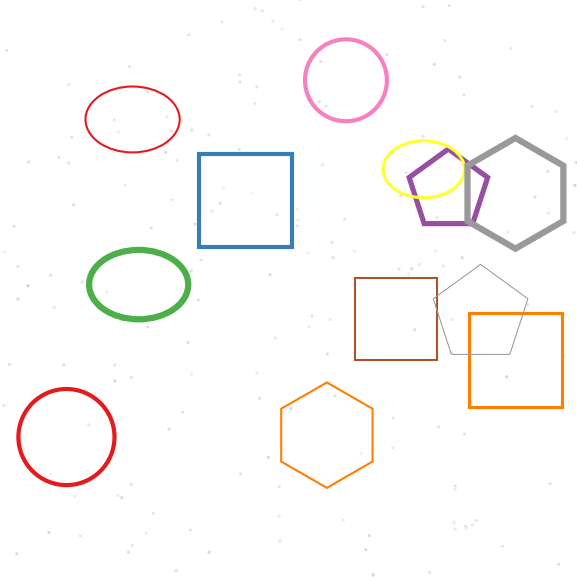[{"shape": "oval", "thickness": 1, "radius": 0.41, "center": [0.23, 0.792]}, {"shape": "circle", "thickness": 2, "radius": 0.42, "center": [0.115, 0.242]}, {"shape": "square", "thickness": 2, "radius": 0.4, "center": [0.425, 0.653]}, {"shape": "oval", "thickness": 3, "radius": 0.43, "center": [0.24, 0.506]}, {"shape": "pentagon", "thickness": 2.5, "radius": 0.36, "center": [0.776, 0.67]}, {"shape": "square", "thickness": 1.5, "radius": 0.4, "center": [0.893, 0.376]}, {"shape": "hexagon", "thickness": 1, "radius": 0.46, "center": [0.566, 0.246]}, {"shape": "oval", "thickness": 1.5, "radius": 0.35, "center": [0.734, 0.706]}, {"shape": "square", "thickness": 1, "radius": 0.35, "center": [0.686, 0.447]}, {"shape": "circle", "thickness": 2, "radius": 0.35, "center": [0.599, 0.86]}, {"shape": "hexagon", "thickness": 3, "radius": 0.48, "center": [0.893, 0.664]}, {"shape": "pentagon", "thickness": 0.5, "radius": 0.43, "center": [0.832, 0.455]}]